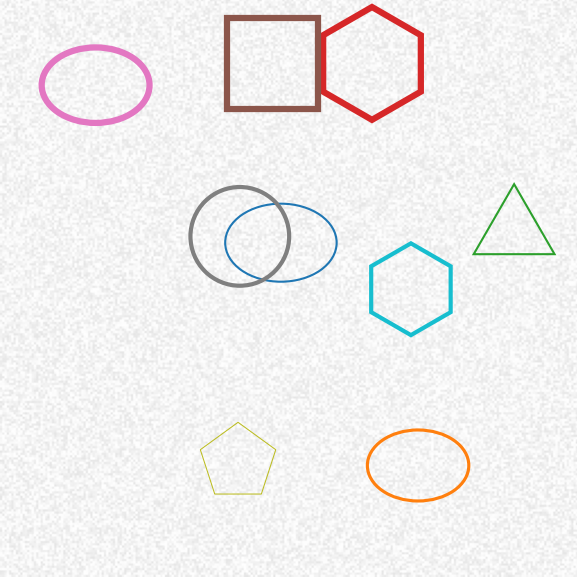[{"shape": "oval", "thickness": 1, "radius": 0.48, "center": [0.486, 0.579]}, {"shape": "oval", "thickness": 1.5, "radius": 0.44, "center": [0.724, 0.193]}, {"shape": "triangle", "thickness": 1, "radius": 0.4, "center": [0.89, 0.599]}, {"shape": "hexagon", "thickness": 3, "radius": 0.49, "center": [0.644, 0.889]}, {"shape": "square", "thickness": 3, "radius": 0.39, "center": [0.473, 0.889]}, {"shape": "oval", "thickness": 3, "radius": 0.47, "center": [0.166, 0.852]}, {"shape": "circle", "thickness": 2, "radius": 0.43, "center": [0.415, 0.59]}, {"shape": "pentagon", "thickness": 0.5, "radius": 0.34, "center": [0.412, 0.199]}, {"shape": "hexagon", "thickness": 2, "radius": 0.4, "center": [0.712, 0.498]}]